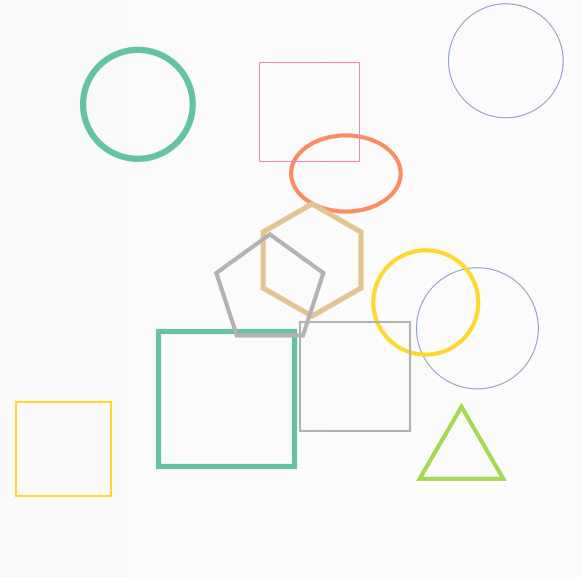[{"shape": "circle", "thickness": 3, "radius": 0.47, "center": [0.237, 0.818]}, {"shape": "square", "thickness": 2.5, "radius": 0.59, "center": [0.388, 0.309]}, {"shape": "oval", "thickness": 2, "radius": 0.47, "center": [0.595, 0.699]}, {"shape": "circle", "thickness": 0.5, "radius": 0.49, "center": [0.87, 0.894]}, {"shape": "circle", "thickness": 0.5, "radius": 0.52, "center": [0.821, 0.431]}, {"shape": "square", "thickness": 0.5, "radius": 0.43, "center": [0.532, 0.806]}, {"shape": "triangle", "thickness": 2, "radius": 0.42, "center": [0.794, 0.212]}, {"shape": "circle", "thickness": 2, "radius": 0.45, "center": [0.733, 0.475]}, {"shape": "square", "thickness": 1, "radius": 0.41, "center": [0.109, 0.222]}, {"shape": "hexagon", "thickness": 2.5, "radius": 0.49, "center": [0.537, 0.549]}, {"shape": "square", "thickness": 1, "radius": 0.47, "center": [0.61, 0.347]}, {"shape": "pentagon", "thickness": 2, "radius": 0.48, "center": [0.464, 0.497]}]